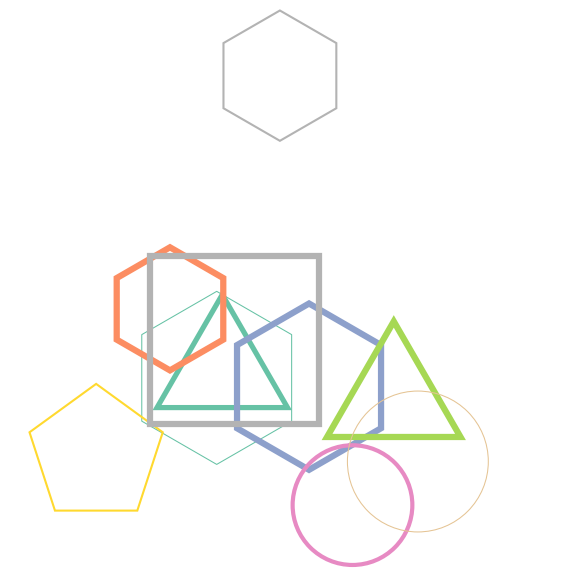[{"shape": "triangle", "thickness": 2.5, "radius": 0.65, "center": [0.385, 0.359]}, {"shape": "hexagon", "thickness": 0.5, "radius": 0.75, "center": [0.375, 0.345]}, {"shape": "hexagon", "thickness": 3, "radius": 0.53, "center": [0.294, 0.464]}, {"shape": "hexagon", "thickness": 3, "radius": 0.72, "center": [0.535, 0.33]}, {"shape": "circle", "thickness": 2, "radius": 0.52, "center": [0.61, 0.124]}, {"shape": "triangle", "thickness": 3, "radius": 0.67, "center": [0.682, 0.309]}, {"shape": "pentagon", "thickness": 1, "radius": 0.61, "center": [0.166, 0.213]}, {"shape": "circle", "thickness": 0.5, "radius": 0.61, "center": [0.724, 0.2]}, {"shape": "hexagon", "thickness": 1, "radius": 0.56, "center": [0.485, 0.868]}, {"shape": "square", "thickness": 3, "radius": 0.73, "center": [0.407, 0.41]}]